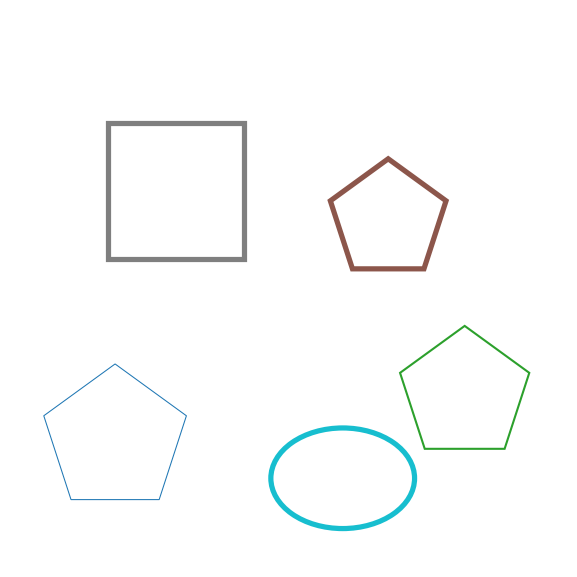[{"shape": "pentagon", "thickness": 0.5, "radius": 0.65, "center": [0.199, 0.239]}, {"shape": "pentagon", "thickness": 1, "radius": 0.59, "center": [0.805, 0.317]}, {"shape": "pentagon", "thickness": 2.5, "radius": 0.53, "center": [0.672, 0.619]}, {"shape": "square", "thickness": 2.5, "radius": 0.59, "center": [0.305, 0.668]}, {"shape": "oval", "thickness": 2.5, "radius": 0.62, "center": [0.593, 0.171]}]